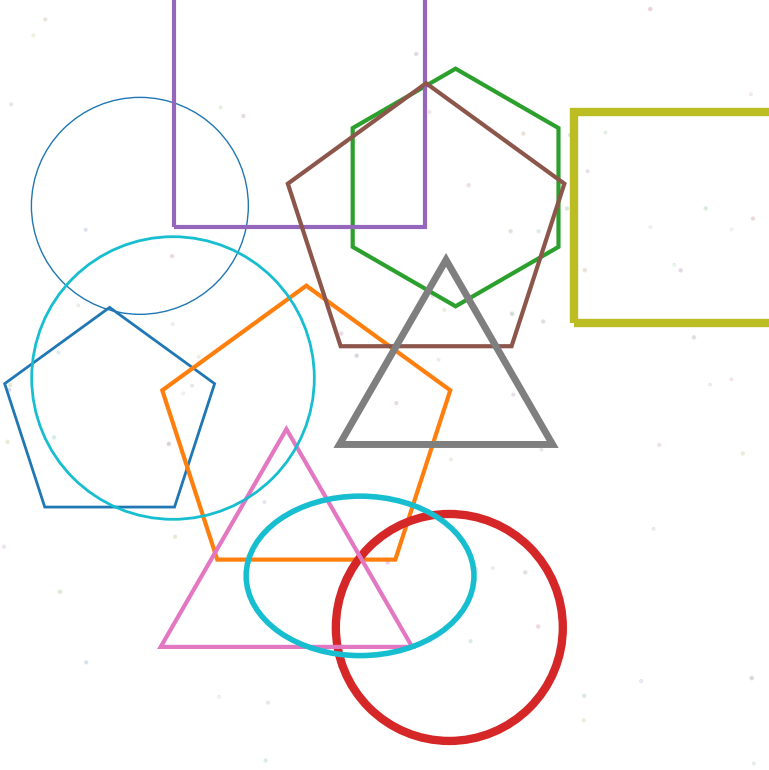[{"shape": "pentagon", "thickness": 1, "radius": 0.72, "center": [0.142, 0.457]}, {"shape": "circle", "thickness": 0.5, "radius": 0.7, "center": [0.182, 0.733]}, {"shape": "pentagon", "thickness": 1.5, "radius": 0.98, "center": [0.398, 0.432]}, {"shape": "hexagon", "thickness": 1.5, "radius": 0.77, "center": [0.592, 0.757]}, {"shape": "circle", "thickness": 3, "radius": 0.74, "center": [0.584, 0.185]}, {"shape": "square", "thickness": 1.5, "radius": 0.82, "center": [0.389, 0.869]}, {"shape": "pentagon", "thickness": 1.5, "radius": 0.94, "center": [0.553, 0.703]}, {"shape": "triangle", "thickness": 1.5, "radius": 0.94, "center": [0.372, 0.254]}, {"shape": "triangle", "thickness": 2.5, "radius": 0.8, "center": [0.579, 0.503]}, {"shape": "square", "thickness": 3, "radius": 0.69, "center": [0.882, 0.718]}, {"shape": "oval", "thickness": 2, "radius": 0.74, "center": [0.468, 0.252]}, {"shape": "circle", "thickness": 1, "radius": 0.92, "center": [0.225, 0.509]}]